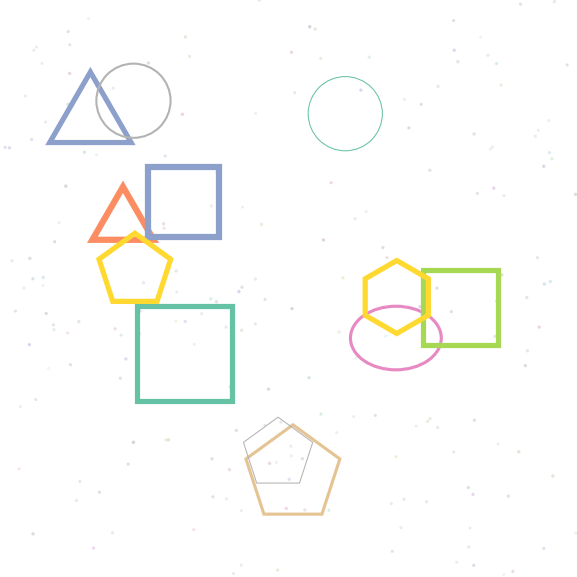[{"shape": "square", "thickness": 2.5, "radius": 0.41, "center": [0.319, 0.387]}, {"shape": "circle", "thickness": 0.5, "radius": 0.32, "center": [0.598, 0.802]}, {"shape": "triangle", "thickness": 3, "radius": 0.31, "center": [0.213, 0.614]}, {"shape": "triangle", "thickness": 2.5, "radius": 0.41, "center": [0.157, 0.793]}, {"shape": "square", "thickness": 3, "radius": 0.3, "center": [0.318, 0.649]}, {"shape": "oval", "thickness": 1.5, "radius": 0.39, "center": [0.685, 0.414]}, {"shape": "square", "thickness": 2.5, "radius": 0.32, "center": [0.797, 0.467]}, {"shape": "hexagon", "thickness": 2.5, "radius": 0.32, "center": [0.687, 0.485]}, {"shape": "pentagon", "thickness": 2.5, "radius": 0.33, "center": [0.234, 0.53]}, {"shape": "pentagon", "thickness": 1.5, "radius": 0.43, "center": [0.507, 0.178]}, {"shape": "pentagon", "thickness": 0.5, "radius": 0.32, "center": [0.482, 0.214]}, {"shape": "circle", "thickness": 1, "radius": 0.32, "center": [0.231, 0.825]}]